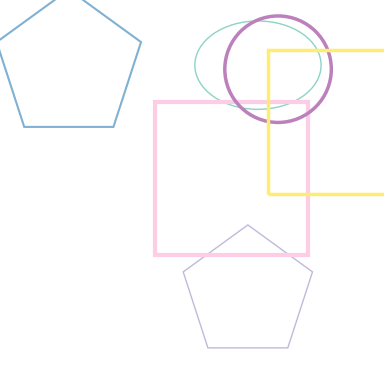[{"shape": "oval", "thickness": 1, "radius": 0.82, "center": [0.67, 0.831]}, {"shape": "pentagon", "thickness": 1, "radius": 0.88, "center": [0.644, 0.239]}, {"shape": "pentagon", "thickness": 1.5, "radius": 0.99, "center": [0.179, 0.83]}, {"shape": "square", "thickness": 3, "radius": 0.99, "center": [0.602, 0.536]}, {"shape": "circle", "thickness": 2.5, "radius": 0.69, "center": [0.722, 0.82]}, {"shape": "square", "thickness": 2.5, "radius": 0.93, "center": [0.884, 0.683]}]